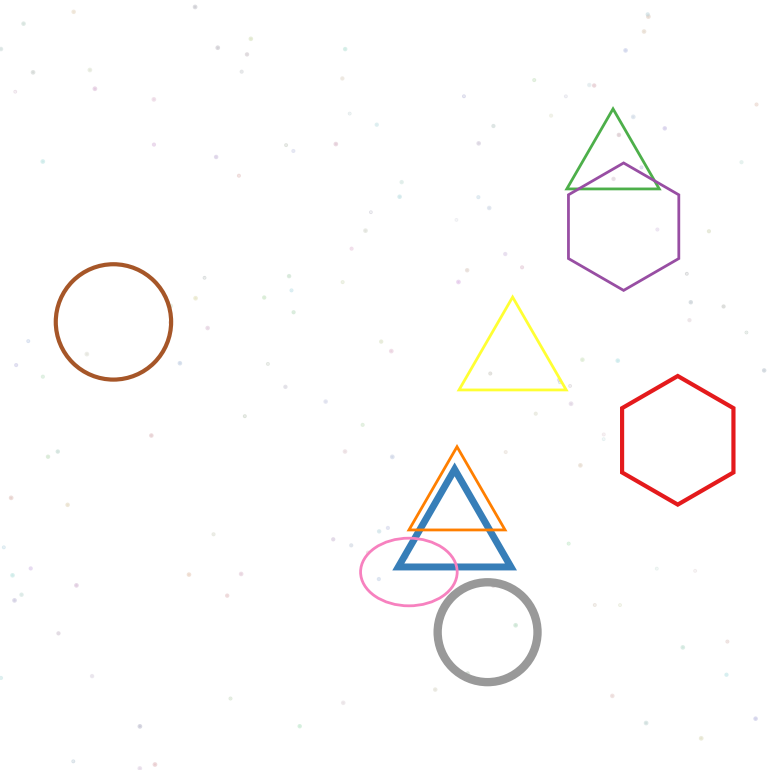[{"shape": "hexagon", "thickness": 1.5, "radius": 0.42, "center": [0.88, 0.428]}, {"shape": "triangle", "thickness": 2.5, "radius": 0.42, "center": [0.59, 0.306]}, {"shape": "triangle", "thickness": 1, "radius": 0.35, "center": [0.796, 0.789]}, {"shape": "hexagon", "thickness": 1, "radius": 0.41, "center": [0.81, 0.706]}, {"shape": "triangle", "thickness": 1, "radius": 0.36, "center": [0.594, 0.348]}, {"shape": "triangle", "thickness": 1, "radius": 0.4, "center": [0.666, 0.534]}, {"shape": "circle", "thickness": 1.5, "radius": 0.37, "center": [0.147, 0.582]}, {"shape": "oval", "thickness": 1, "radius": 0.31, "center": [0.531, 0.257]}, {"shape": "circle", "thickness": 3, "radius": 0.32, "center": [0.633, 0.179]}]